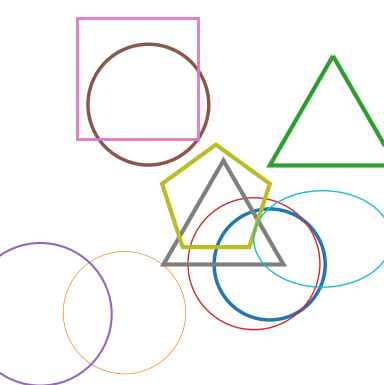[{"shape": "circle", "thickness": 2.5, "radius": 0.72, "center": [0.7, 0.313]}, {"shape": "circle", "thickness": 0.5, "radius": 0.79, "center": [0.323, 0.188]}, {"shape": "triangle", "thickness": 3, "radius": 0.95, "center": [0.865, 0.665]}, {"shape": "circle", "thickness": 1, "radius": 0.86, "center": [0.66, 0.315]}, {"shape": "circle", "thickness": 1.5, "radius": 0.93, "center": [0.105, 0.184]}, {"shape": "circle", "thickness": 2.5, "radius": 0.78, "center": [0.385, 0.728]}, {"shape": "square", "thickness": 2, "radius": 0.79, "center": [0.357, 0.795]}, {"shape": "triangle", "thickness": 3, "radius": 0.9, "center": [0.58, 0.403]}, {"shape": "pentagon", "thickness": 3, "radius": 0.74, "center": [0.561, 0.477]}, {"shape": "oval", "thickness": 1, "radius": 0.89, "center": [0.838, 0.379]}]